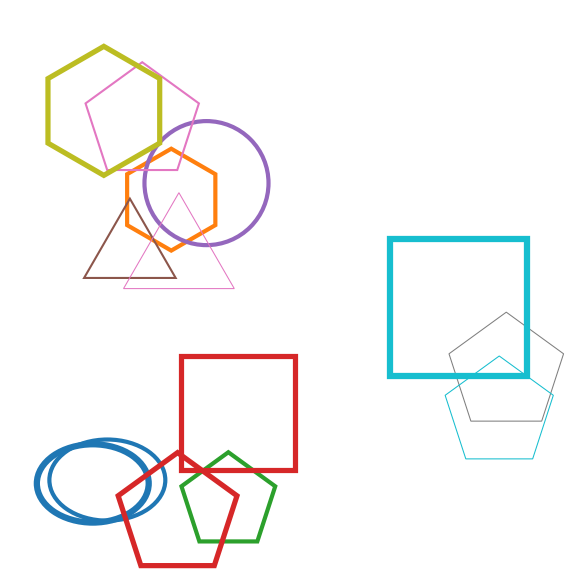[{"shape": "oval", "thickness": 2, "radius": 0.5, "center": [0.186, 0.168]}, {"shape": "oval", "thickness": 3, "radius": 0.48, "center": [0.161, 0.162]}, {"shape": "hexagon", "thickness": 2, "radius": 0.44, "center": [0.297, 0.653]}, {"shape": "pentagon", "thickness": 2, "radius": 0.43, "center": [0.395, 0.131]}, {"shape": "pentagon", "thickness": 2.5, "radius": 0.54, "center": [0.307, 0.107]}, {"shape": "square", "thickness": 2.5, "radius": 0.49, "center": [0.413, 0.284]}, {"shape": "circle", "thickness": 2, "radius": 0.54, "center": [0.358, 0.682]}, {"shape": "triangle", "thickness": 1, "radius": 0.46, "center": [0.225, 0.564]}, {"shape": "pentagon", "thickness": 1, "radius": 0.52, "center": [0.246, 0.788]}, {"shape": "triangle", "thickness": 0.5, "radius": 0.55, "center": [0.31, 0.555]}, {"shape": "pentagon", "thickness": 0.5, "radius": 0.52, "center": [0.877, 0.354]}, {"shape": "hexagon", "thickness": 2.5, "radius": 0.56, "center": [0.18, 0.807]}, {"shape": "square", "thickness": 3, "radius": 0.59, "center": [0.794, 0.467]}, {"shape": "pentagon", "thickness": 0.5, "radius": 0.49, "center": [0.864, 0.284]}]